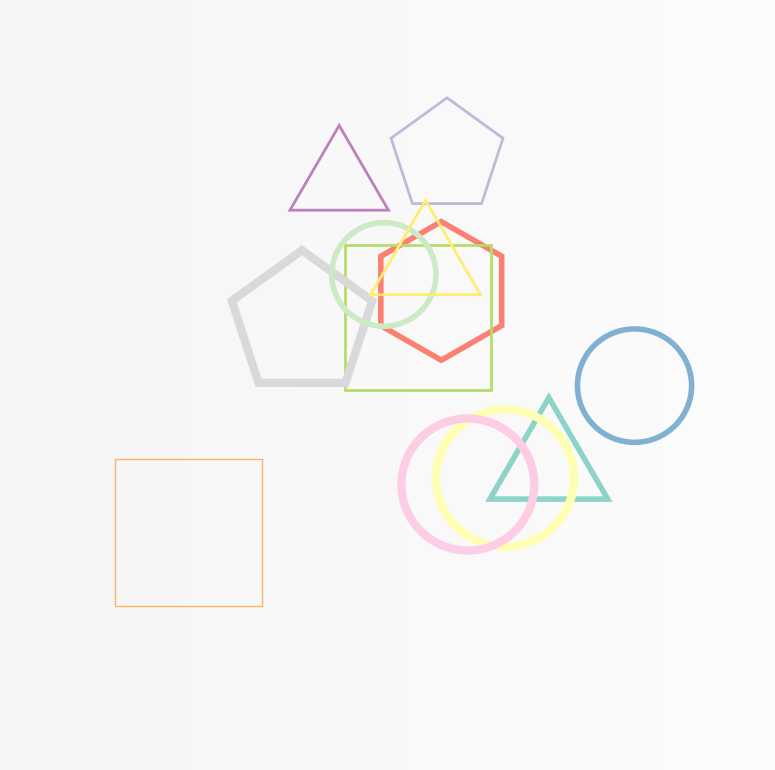[{"shape": "triangle", "thickness": 2, "radius": 0.44, "center": [0.708, 0.396]}, {"shape": "circle", "thickness": 3, "radius": 0.45, "center": [0.652, 0.379]}, {"shape": "pentagon", "thickness": 1, "radius": 0.38, "center": [0.577, 0.797]}, {"shape": "hexagon", "thickness": 2, "radius": 0.45, "center": [0.569, 0.622]}, {"shape": "circle", "thickness": 2, "radius": 0.37, "center": [0.819, 0.499]}, {"shape": "square", "thickness": 0.5, "radius": 0.48, "center": [0.243, 0.308]}, {"shape": "square", "thickness": 1, "radius": 0.47, "center": [0.54, 0.587]}, {"shape": "circle", "thickness": 3, "radius": 0.43, "center": [0.604, 0.371]}, {"shape": "pentagon", "thickness": 3, "radius": 0.48, "center": [0.39, 0.58]}, {"shape": "triangle", "thickness": 1, "radius": 0.37, "center": [0.438, 0.764]}, {"shape": "circle", "thickness": 2, "radius": 0.34, "center": [0.495, 0.644]}, {"shape": "triangle", "thickness": 1, "radius": 0.41, "center": [0.549, 0.658]}]